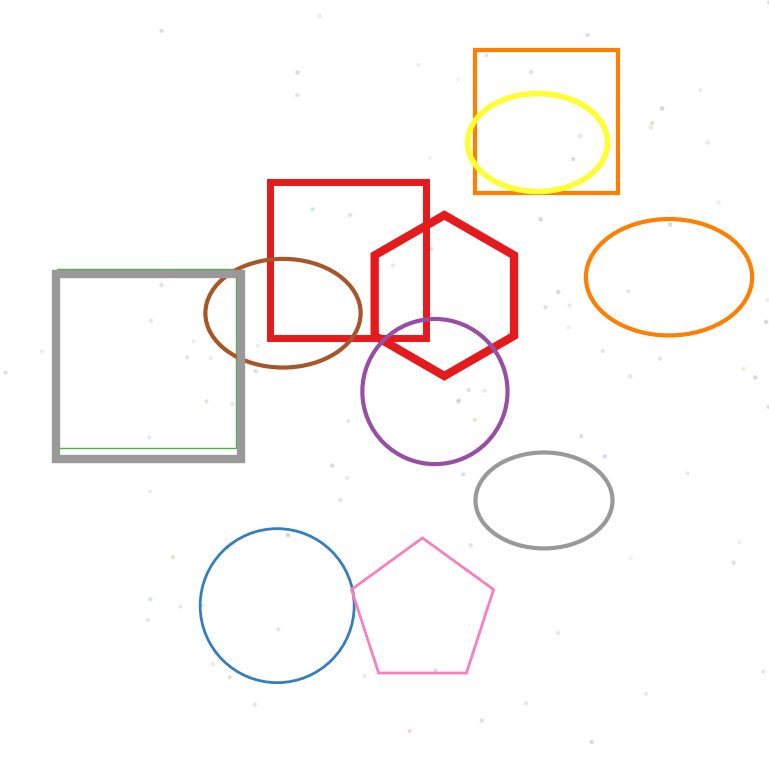[{"shape": "hexagon", "thickness": 3, "radius": 0.52, "center": [0.577, 0.616]}, {"shape": "square", "thickness": 2.5, "radius": 0.51, "center": [0.452, 0.662]}, {"shape": "circle", "thickness": 1, "radius": 0.5, "center": [0.36, 0.213]}, {"shape": "square", "thickness": 0.5, "radius": 0.58, "center": [0.191, 0.534]}, {"shape": "circle", "thickness": 1.5, "radius": 0.47, "center": [0.565, 0.492]}, {"shape": "oval", "thickness": 1.5, "radius": 0.54, "center": [0.869, 0.64]}, {"shape": "square", "thickness": 1.5, "radius": 0.46, "center": [0.709, 0.842]}, {"shape": "oval", "thickness": 2, "radius": 0.45, "center": [0.698, 0.815]}, {"shape": "oval", "thickness": 1.5, "radius": 0.5, "center": [0.368, 0.593]}, {"shape": "pentagon", "thickness": 1, "radius": 0.49, "center": [0.549, 0.204]}, {"shape": "oval", "thickness": 1.5, "radius": 0.44, "center": [0.706, 0.35]}, {"shape": "square", "thickness": 3, "radius": 0.6, "center": [0.193, 0.524]}]